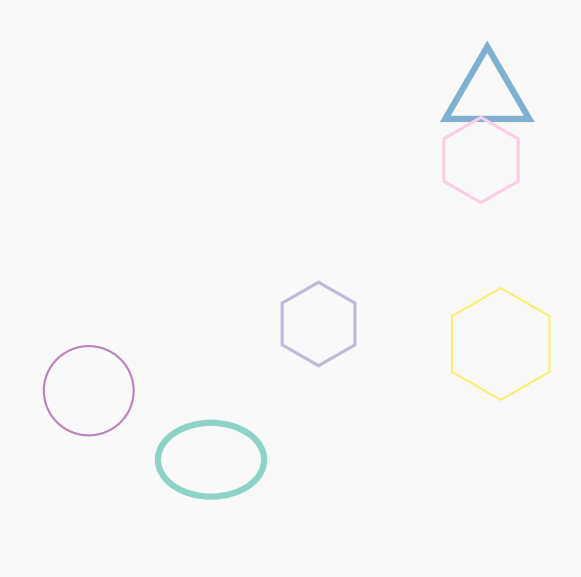[{"shape": "oval", "thickness": 3, "radius": 0.46, "center": [0.363, 0.203]}, {"shape": "hexagon", "thickness": 1.5, "radius": 0.36, "center": [0.548, 0.438]}, {"shape": "triangle", "thickness": 3, "radius": 0.42, "center": [0.838, 0.835]}, {"shape": "hexagon", "thickness": 1.5, "radius": 0.37, "center": [0.827, 0.722]}, {"shape": "circle", "thickness": 1, "radius": 0.39, "center": [0.153, 0.323]}, {"shape": "hexagon", "thickness": 1, "radius": 0.48, "center": [0.862, 0.403]}]